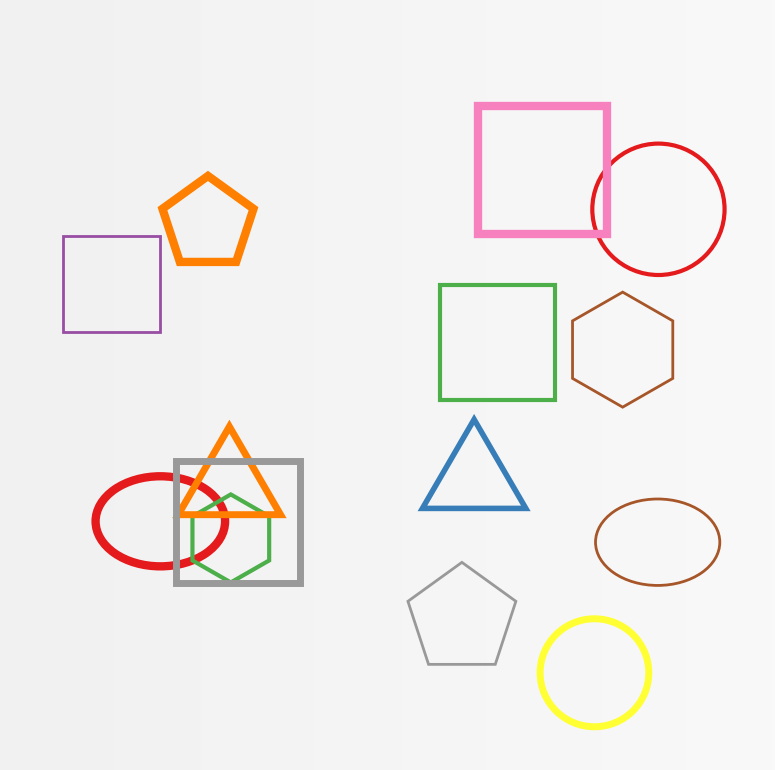[{"shape": "circle", "thickness": 1.5, "radius": 0.43, "center": [0.85, 0.728]}, {"shape": "oval", "thickness": 3, "radius": 0.42, "center": [0.207, 0.323]}, {"shape": "triangle", "thickness": 2, "radius": 0.39, "center": [0.612, 0.378]}, {"shape": "hexagon", "thickness": 1.5, "radius": 0.29, "center": [0.298, 0.301]}, {"shape": "square", "thickness": 1.5, "radius": 0.37, "center": [0.642, 0.555]}, {"shape": "square", "thickness": 1, "radius": 0.31, "center": [0.144, 0.631]}, {"shape": "pentagon", "thickness": 3, "radius": 0.31, "center": [0.268, 0.71]}, {"shape": "triangle", "thickness": 2.5, "radius": 0.38, "center": [0.296, 0.37]}, {"shape": "circle", "thickness": 2.5, "radius": 0.35, "center": [0.767, 0.126]}, {"shape": "oval", "thickness": 1, "radius": 0.4, "center": [0.849, 0.296]}, {"shape": "hexagon", "thickness": 1, "radius": 0.37, "center": [0.803, 0.546]}, {"shape": "square", "thickness": 3, "radius": 0.42, "center": [0.7, 0.779]}, {"shape": "square", "thickness": 2.5, "radius": 0.4, "center": [0.307, 0.322]}, {"shape": "pentagon", "thickness": 1, "radius": 0.37, "center": [0.596, 0.196]}]